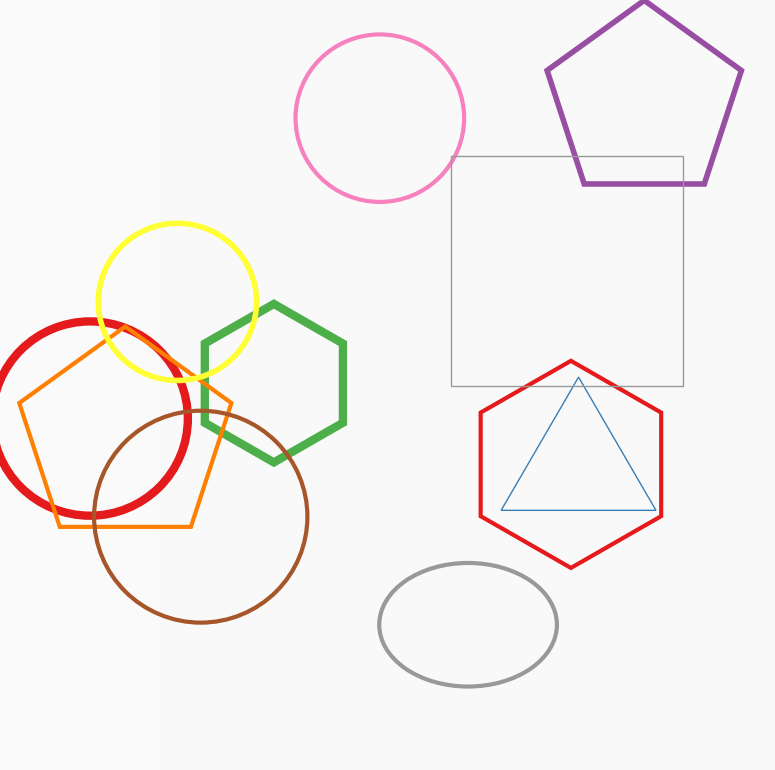[{"shape": "circle", "thickness": 3, "radius": 0.63, "center": [0.116, 0.456]}, {"shape": "hexagon", "thickness": 1.5, "radius": 0.67, "center": [0.737, 0.397]}, {"shape": "triangle", "thickness": 0.5, "radius": 0.58, "center": [0.747, 0.395]}, {"shape": "hexagon", "thickness": 3, "radius": 0.51, "center": [0.353, 0.502]}, {"shape": "pentagon", "thickness": 2, "radius": 0.66, "center": [0.831, 0.868]}, {"shape": "pentagon", "thickness": 1.5, "radius": 0.72, "center": [0.162, 0.432]}, {"shape": "circle", "thickness": 2, "radius": 0.51, "center": [0.229, 0.608]}, {"shape": "circle", "thickness": 1.5, "radius": 0.69, "center": [0.259, 0.329]}, {"shape": "circle", "thickness": 1.5, "radius": 0.54, "center": [0.49, 0.847]}, {"shape": "square", "thickness": 0.5, "radius": 0.75, "center": [0.731, 0.648]}, {"shape": "oval", "thickness": 1.5, "radius": 0.57, "center": [0.604, 0.189]}]